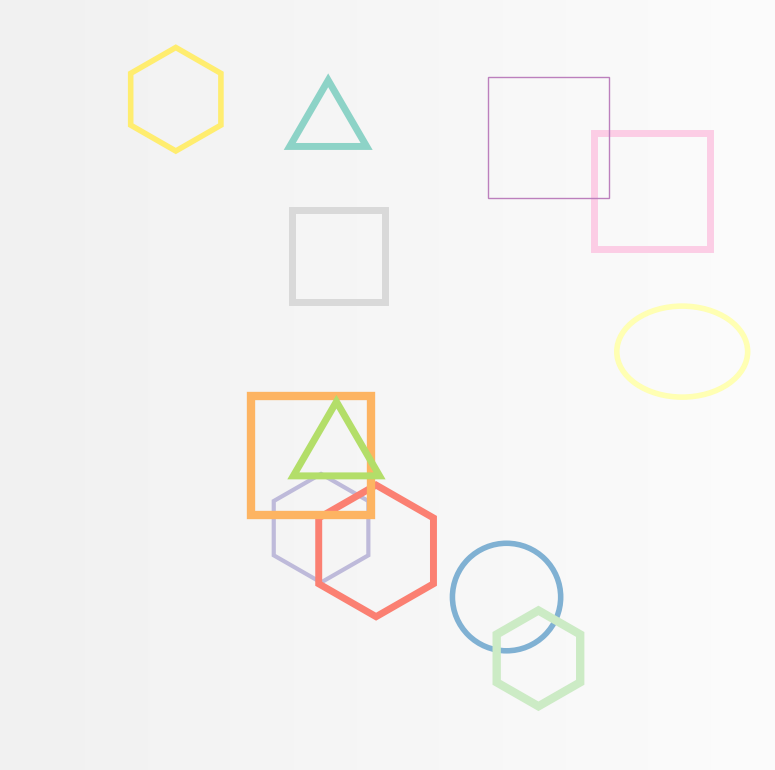[{"shape": "triangle", "thickness": 2.5, "radius": 0.29, "center": [0.423, 0.838]}, {"shape": "oval", "thickness": 2, "radius": 0.42, "center": [0.88, 0.543]}, {"shape": "hexagon", "thickness": 1.5, "radius": 0.35, "center": [0.414, 0.314]}, {"shape": "hexagon", "thickness": 2.5, "radius": 0.43, "center": [0.485, 0.285]}, {"shape": "circle", "thickness": 2, "radius": 0.35, "center": [0.654, 0.225]}, {"shape": "square", "thickness": 3, "radius": 0.39, "center": [0.401, 0.409]}, {"shape": "triangle", "thickness": 2.5, "radius": 0.32, "center": [0.434, 0.414]}, {"shape": "square", "thickness": 2.5, "radius": 0.38, "center": [0.841, 0.752]}, {"shape": "square", "thickness": 2.5, "radius": 0.3, "center": [0.437, 0.667]}, {"shape": "square", "thickness": 0.5, "radius": 0.39, "center": [0.708, 0.822]}, {"shape": "hexagon", "thickness": 3, "radius": 0.31, "center": [0.695, 0.145]}, {"shape": "hexagon", "thickness": 2, "radius": 0.34, "center": [0.227, 0.871]}]